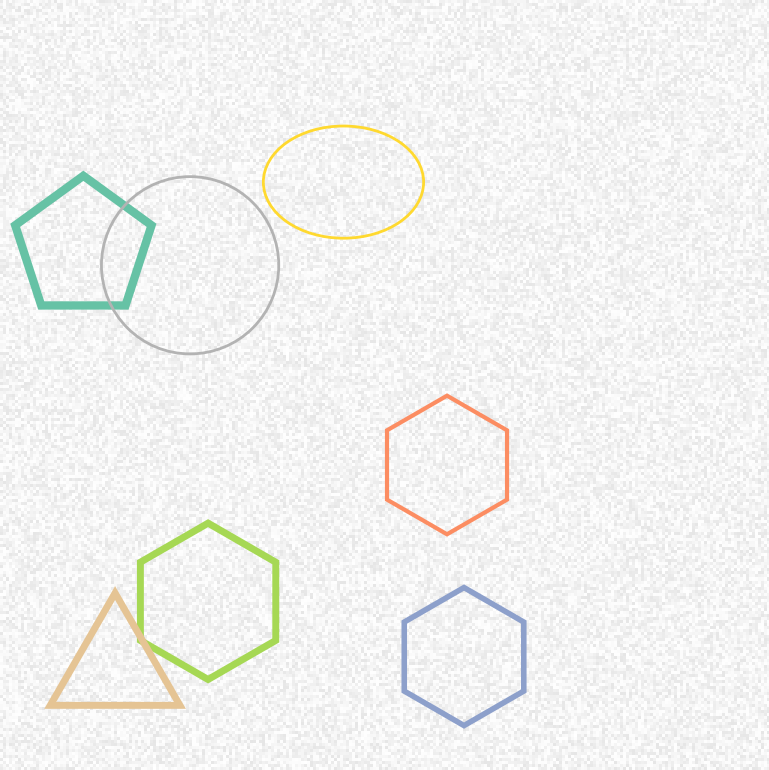[{"shape": "pentagon", "thickness": 3, "radius": 0.47, "center": [0.108, 0.679]}, {"shape": "hexagon", "thickness": 1.5, "radius": 0.45, "center": [0.581, 0.396]}, {"shape": "hexagon", "thickness": 2, "radius": 0.45, "center": [0.603, 0.147]}, {"shape": "hexagon", "thickness": 2.5, "radius": 0.51, "center": [0.27, 0.219]}, {"shape": "oval", "thickness": 1, "radius": 0.52, "center": [0.446, 0.763]}, {"shape": "triangle", "thickness": 2.5, "radius": 0.49, "center": [0.149, 0.133]}, {"shape": "circle", "thickness": 1, "radius": 0.58, "center": [0.247, 0.655]}]